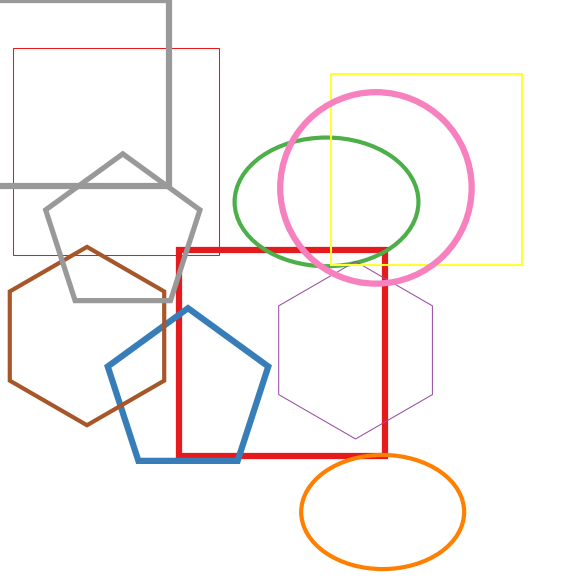[{"shape": "square", "thickness": 0.5, "radius": 0.89, "center": [0.201, 0.737]}, {"shape": "square", "thickness": 3, "radius": 0.89, "center": [0.488, 0.388]}, {"shape": "pentagon", "thickness": 3, "radius": 0.73, "center": [0.326, 0.319]}, {"shape": "oval", "thickness": 2, "radius": 0.8, "center": [0.565, 0.65]}, {"shape": "hexagon", "thickness": 0.5, "radius": 0.77, "center": [0.616, 0.393]}, {"shape": "oval", "thickness": 2, "radius": 0.71, "center": [0.663, 0.113]}, {"shape": "square", "thickness": 1, "radius": 0.83, "center": [0.739, 0.706]}, {"shape": "hexagon", "thickness": 2, "radius": 0.77, "center": [0.151, 0.417]}, {"shape": "circle", "thickness": 3, "radius": 0.83, "center": [0.651, 0.674]}, {"shape": "square", "thickness": 3, "radius": 0.81, "center": [0.131, 0.839]}, {"shape": "pentagon", "thickness": 2.5, "radius": 0.7, "center": [0.213, 0.592]}]